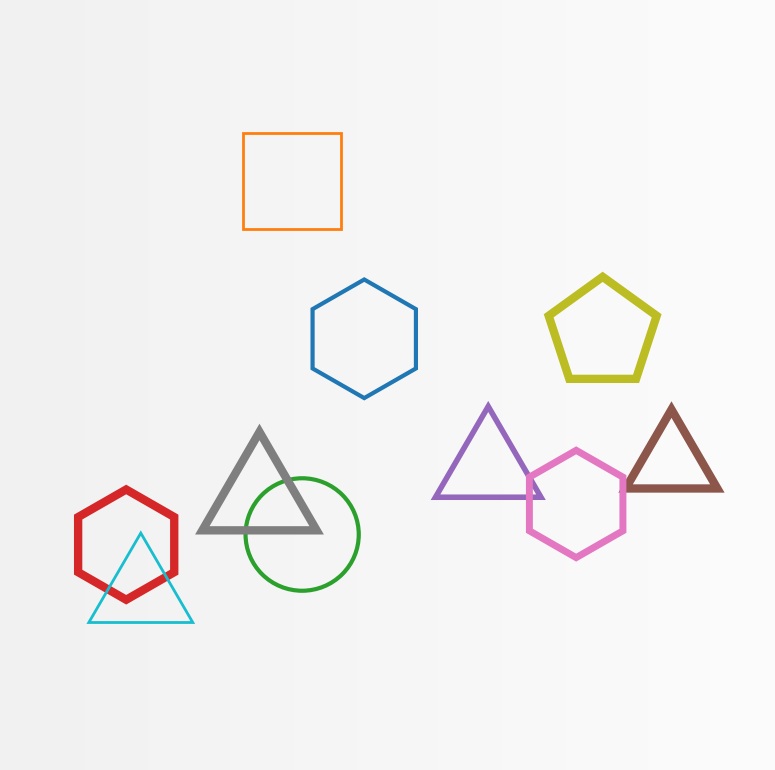[{"shape": "hexagon", "thickness": 1.5, "radius": 0.38, "center": [0.47, 0.56]}, {"shape": "square", "thickness": 1, "radius": 0.31, "center": [0.377, 0.765]}, {"shape": "circle", "thickness": 1.5, "radius": 0.37, "center": [0.39, 0.306]}, {"shape": "hexagon", "thickness": 3, "radius": 0.36, "center": [0.163, 0.293]}, {"shape": "triangle", "thickness": 2, "radius": 0.39, "center": [0.63, 0.394]}, {"shape": "triangle", "thickness": 3, "radius": 0.34, "center": [0.866, 0.4]}, {"shape": "hexagon", "thickness": 2.5, "radius": 0.35, "center": [0.743, 0.345]}, {"shape": "triangle", "thickness": 3, "radius": 0.43, "center": [0.335, 0.354]}, {"shape": "pentagon", "thickness": 3, "radius": 0.37, "center": [0.778, 0.567]}, {"shape": "triangle", "thickness": 1, "radius": 0.39, "center": [0.182, 0.23]}]